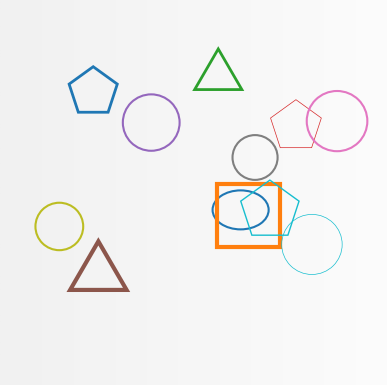[{"shape": "pentagon", "thickness": 2, "radius": 0.33, "center": [0.241, 0.761]}, {"shape": "oval", "thickness": 1.5, "radius": 0.36, "center": [0.621, 0.455]}, {"shape": "square", "thickness": 3, "radius": 0.41, "center": [0.641, 0.441]}, {"shape": "triangle", "thickness": 2, "radius": 0.35, "center": [0.563, 0.803]}, {"shape": "pentagon", "thickness": 0.5, "radius": 0.34, "center": [0.764, 0.672]}, {"shape": "circle", "thickness": 1.5, "radius": 0.37, "center": [0.39, 0.682]}, {"shape": "triangle", "thickness": 3, "radius": 0.42, "center": [0.254, 0.289]}, {"shape": "circle", "thickness": 1.5, "radius": 0.39, "center": [0.87, 0.685]}, {"shape": "circle", "thickness": 1.5, "radius": 0.29, "center": [0.658, 0.591]}, {"shape": "circle", "thickness": 1.5, "radius": 0.31, "center": [0.153, 0.412]}, {"shape": "pentagon", "thickness": 1, "radius": 0.4, "center": [0.696, 0.453]}, {"shape": "circle", "thickness": 0.5, "radius": 0.39, "center": [0.805, 0.365]}]